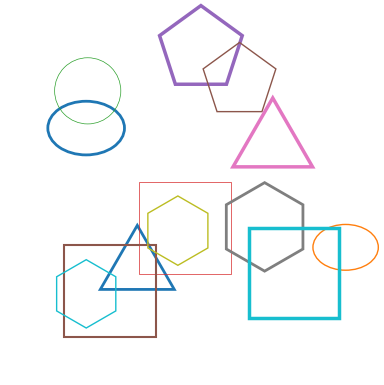[{"shape": "triangle", "thickness": 2, "radius": 0.55, "center": [0.357, 0.304]}, {"shape": "oval", "thickness": 2, "radius": 0.5, "center": [0.224, 0.667]}, {"shape": "oval", "thickness": 1, "radius": 0.42, "center": [0.898, 0.358]}, {"shape": "circle", "thickness": 0.5, "radius": 0.43, "center": [0.228, 0.764]}, {"shape": "square", "thickness": 0.5, "radius": 0.6, "center": [0.481, 0.408]}, {"shape": "pentagon", "thickness": 2.5, "radius": 0.56, "center": [0.522, 0.873]}, {"shape": "square", "thickness": 1.5, "radius": 0.59, "center": [0.286, 0.244]}, {"shape": "pentagon", "thickness": 1, "radius": 0.5, "center": [0.622, 0.79]}, {"shape": "triangle", "thickness": 2.5, "radius": 0.6, "center": [0.708, 0.626]}, {"shape": "hexagon", "thickness": 2, "radius": 0.57, "center": [0.687, 0.411]}, {"shape": "hexagon", "thickness": 1, "radius": 0.45, "center": [0.462, 0.401]}, {"shape": "hexagon", "thickness": 1, "radius": 0.44, "center": [0.224, 0.237]}, {"shape": "square", "thickness": 2.5, "radius": 0.58, "center": [0.763, 0.292]}]